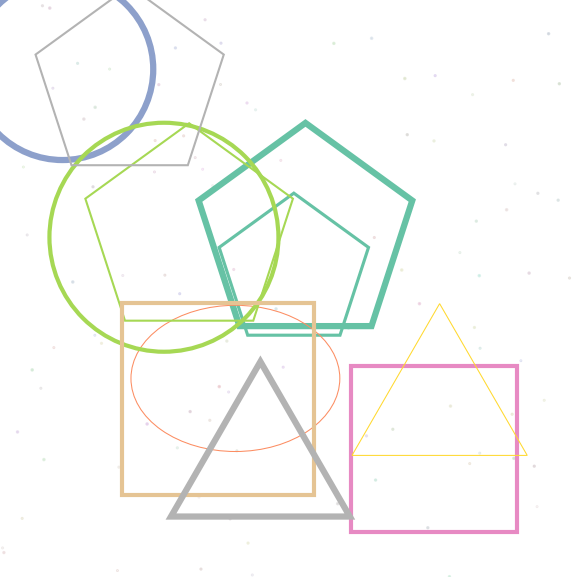[{"shape": "pentagon", "thickness": 1.5, "radius": 0.68, "center": [0.509, 0.529]}, {"shape": "pentagon", "thickness": 3, "radius": 0.97, "center": [0.529, 0.592]}, {"shape": "oval", "thickness": 0.5, "radius": 0.9, "center": [0.408, 0.344]}, {"shape": "circle", "thickness": 3, "radius": 0.79, "center": [0.108, 0.879]}, {"shape": "square", "thickness": 2, "radius": 0.72, "center": [0.752, 0.221]}, {"shape": "pentagon", "thickness": 1, "radius": 0.94, "center": [0.328, 0.597]}, {"shape": "circle", "thickness": 2, "radius": 0.99, "center": [0.284, 0.588]}, {"shape": "triangle", "thickness": 0.5, "radius": 0.88, "center": [0.761, 0.298]}, {"shape": "square", "thickness": 2, "radius": 0.83, "center": [0.377, 0.308]}, {"shape": "triangle", "thickness": 3, "radius": 0.89, "center": [0.451, 0.194]}, {"shape": "pentagon", "thickness": 1, "radius": 0.86, "center": [0.225, 0.852]}]